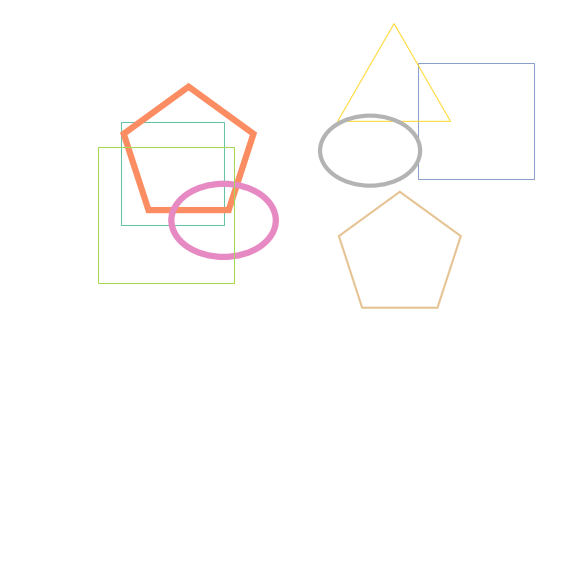[{"shape": "square", "thickness": 0.5, "radius": 0.45, "center": [0.299, 0.698]}, {"shape": "pentagon", "thickness": 3, "radius": 0.59, "center": [0.327, 0.731]}, {"shape": "square", "thickness": 0.5, "radius": 0.5, "center": [0.825, 0.789]}, {"shape": "oval", "thickness": 3, "radius": 0.45, "center": [0.387, 0.618]}, {"shape": "square", "thickness": 0.5, "radius": 0.59, "center": [0.288, 0.626]}, {"shape": "triangle", "thickness": 0.5, "radius": 0.56, "center": [0.682, 0.845]}, {"shape": "pentagon", "thickness": 1, "radius": 0.55, "center": [0.692, 0.556]}, {"shape": "oval", "thickness": 2, "radius": 0.43, "center": [0.641, 0.738]}]